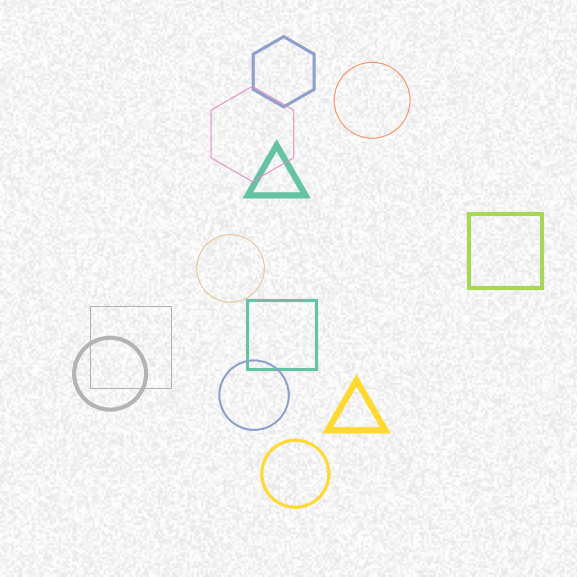[{"shape": "square", "thickness": 1.5, "radius": 0.3, "center": [0.487, 0.42]}, {"shape": "triangle", "thickness": 3, "radius": 0.29, "center": [0.479, 0.69]}, {"shape": "circle", "thickness": 0.5, "radius": 0.33, "center": [0.644, 0.825]}, {"shape": "hexagon", "thickness": 1.5, "radius": 0.3, "center": [0.491, 0.875]}, {"shape": "circle", "thickness": 1, "radius": 0.3, "center": [0.44, 0.315]}, {"shape": "hexagon", "thickness": 0.5, "radius": 0.41, "center": [0.437, 0.767]}, {"shape": "square", "thickness": 2, "radius": 0.32, "center": [0.875, 0.565]}, {"shape": "triangle", "thickness": 3, "radius": 0.29, "center": [0.617, 0.283]}, {"shape": "circle", "thickness": 1.5, "radius": 0.29, "center": [0.511, 0.179]}, {"shape": "circle", "thickness": 0.5, "radius": 0.29, "center": [0.399, 0.534]}, {"shape": "square", "thickness": 0.5, "radius": 0.35, "center": [0.226, 0.398]}, {"shape": "circle", "thickness": 2, "radius": 0.31, "center": [0.191, 0.352]}]